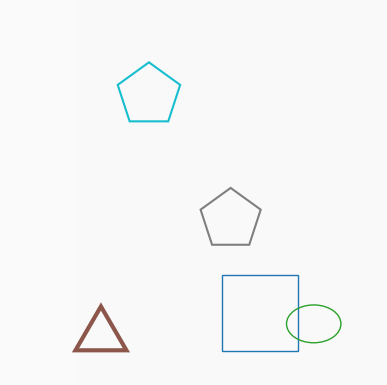[{"shape": "square", "thickness": 1, "radius": 0.49, "center": [0.671, 0.187]}, {"shape": "oval", "thickness": 1, "radius": 0.35, "center": [0.81, 0.159]}, {"shape": "triangle", "thickness": 3, "radius": 0.38, "center": [0.261, 0.128]}, {"shape": "pentagon", "thickness": 1.5, "radius": 0.41, "center": [0.595, 0.43]}, {"shape": "pentagon", "thickness": 1.5, "radius": 0.42, "center": [0.384, 0.753]}]